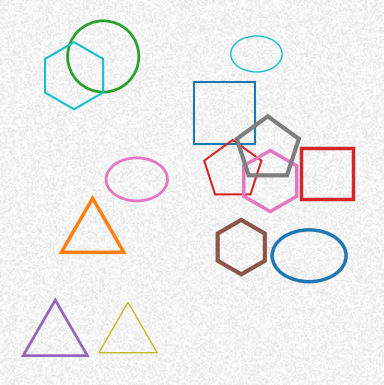[{"shape": "oval", "thickness": 2.5, "radius": 0.48, "center": [0.803, 0.336]}, {"shape": "square", "thickness": 1.5, "radius": 0.4, "center": [0.584, 0.706]}, {"shape": "triangle", "thickness": 2.5, "radius": 0.47, "center": [0.241, 0.391]}, {"shape": "circle", "thickness": 2, "radius": 0.46, "center": [0.268, 0.853]}, {"shape": "pentagon", "thickness": 1.5, "radius": 0.39, "center": [0.605, 0.558]}, {"shape": "square", "thickness": 2.5, "radius": 0.33, "center": [0.85, 0.55]}, {"shape": "triangle", "thickness": 2, "radius": 0.48, "center": [0.144, 0.124]}, {"shape": "hexagon", "thickness": 3, "radius": 0.35, "center": [0.627, 0.358]}, {"shape": "oval", "thickness": 2, "radius": 0.4, "center": [0.355, 0.534]}, {"shape": "hexagon", "thickness": 2.5, "radius": 0.4, "center": [0.702, 0.53]}, {"shape": "pentagon", "thickness": 3, "radius": 0.42, "center": [0.696, 0.613]}, {"shape": "triangle", "thickness": 1, "radius": 0.44, "center": [0.333, 0.128]}, {"shape": "hexagon", "thickness": 1.5, "radius": 0.44, "center": [0.192, 0.803]}, {"shape": "oval", "thickness": 1, "radius": 0.33, "center": [0.666, 0.86]}]